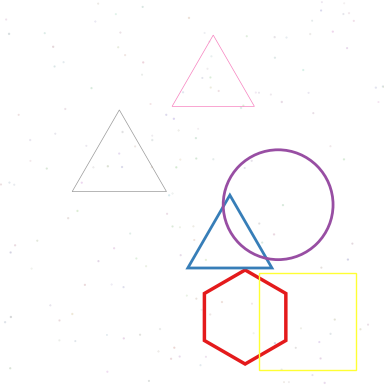[{"shape": "hexagon", "thickness": 2.5, "radius": 0.61, "center": [0.637, 0.177]}, {"shape": "triangle", "thickness": 2, "radius": 0.63, "center": [0.597, 0.367]}, {"shape": "circle", "thickness": 2, "radius": 0.71, "center": [0.722, 0.468]}, {"shape": "square", "thickness": 1, "radius": 0.63, "center": [0.798, 0.165]}, {"shape": "triangle", "thickness": 0.5, "radius": 0.62, "center": [0.554, 0.785]}, {"shape": "triangle", "thickness": 0.5, "radius": 0.71, "center": [0.31, 0.573]}]